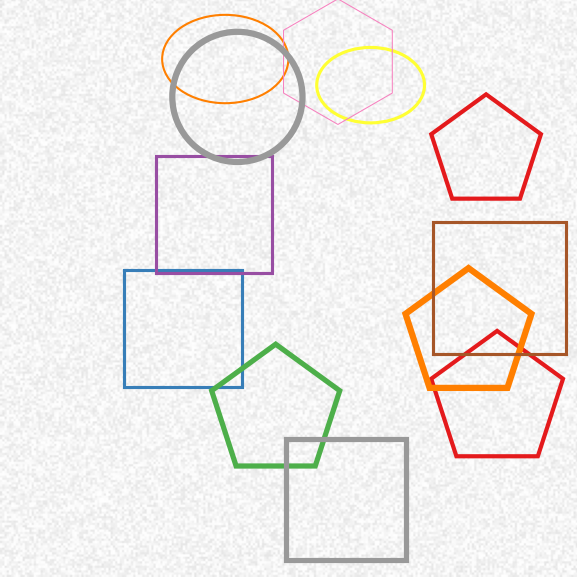[{"shape": "pentagon", "thickness": 2, "radius": 0.6, "center": [0.861, 0.306]}, {"shape": "pentagon", "thickness": 2, "radius": 0.5, "center": [0.842, 0.736]}, {"shape": "square", "thickness": 1.5, "radius": 0.51, "center": [0.317, 0.43]}, {"shape": "pentagon", "thickness": 2.5, "radius": 0.58, "center": [0.477, 0.287]}, {"shape": "square", "thickness": 1.5, "radius": 0.5, "center": [0.37, 0.628]}, {"shape": "pentagon", "thickness": 3, "radius": 0.57, "center": [0.811, 0.42]}, {"shape": "oval", "thickness": 1, "radius": 0.55, "center": [0.39, 0.897]}, {"shape": "oval", "thickness": 1.5, "radius": 0.47, "center": [0.642, 0.852]}, {"shape": "square", "thickness": 1.5, "radius": 0.58, "center": [0.865, 0.5]}, {"shape": "hexagon", "thickness": 0.5, "radius": 0.54, "center": [0.585, 0.892]}, {"shape": "circle", "thickness": 3, "radius": 0.56, "center": [0.411, 0.831]}, {"shape": "square", "thickness": 2.5, "radius": 0.52, "center": [0.599, 0.134]}]